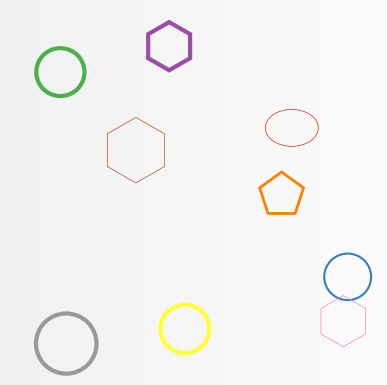[{"shape": "oval", "thickness": 0.5, "radius": 0.34, "center": [0.753, 0.668]}, {"shape": "circle", "thickness": 1.5, "radius": 0.3, "center": [0.897, 0.281]}, {"shape": "circle", "thickness": 3, "radius": 0.31, "center": [0.156, 0.813]}, {"shape": "hexagon", "thickness": 3, "radius": 0.31, "center": [0.437, 0.88]}, {"shape": "pentagon", "thickness": 2, "radius": 0.3, "center": [0.727, 0.494]}, {"shape": "circle", "thickness": 3, "radius": 0.31, "center": [0.477, 0.146]}, {"shape": "hexagon", "thickness": 0.5, "radius": 0.43, "center": [0.351, 0.61]}, {"shape": "hexagon", "thickness": 0.5, "radius": 0.33, "center": [0.886, 0.166]}, {"shape": "circle", "thickness": 3, "radius": 0.39, "center": [0.171, 0.108]}]